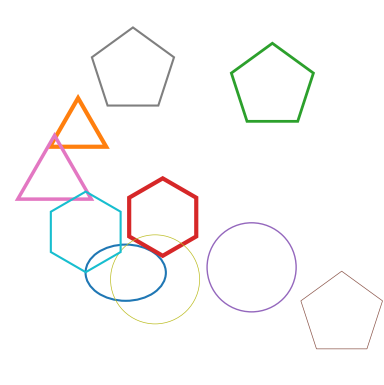[{"shape": "oval", "thickness": 1.5, "radius": 0.52, "center": [0.327, 0.292]}, {"shape": "triangle", "thickness": 3, "radius": 0.42, "center": [0.203, 0.661]}, {"shape": "pentagon", "thickness": 2, "radius": 0.56, "center": [0.707, 0.776]}, {"shape": "hexagon", "thickness": 3, "radius": 0.5, "center": [0.423, 0.436]}, {"shape": "circle", "thickness": 1, "radius": 0.58, "center": [0.654, 0.306]}, {"shape": "pentagon", "thickness": 0.5, "radius": 0.56, "center": [0.888, 0.184]}, {"shape": "triangle", "thickness": 2.5, "radius": 0.55, "center": [0.142, 0.538]}, {"shape": "pentagon", "thickness": 1.5, "radius": 0.56, "center": [0.345, 0.817]}, {"shape": "circle", "thickness": 0.5, "radius": 0.58, "center": [0.403, 0.274]}, {"shape": "hexagon", "thickness": 1.5, "radius": 0.52, "center": [0.223, 0.398]}]